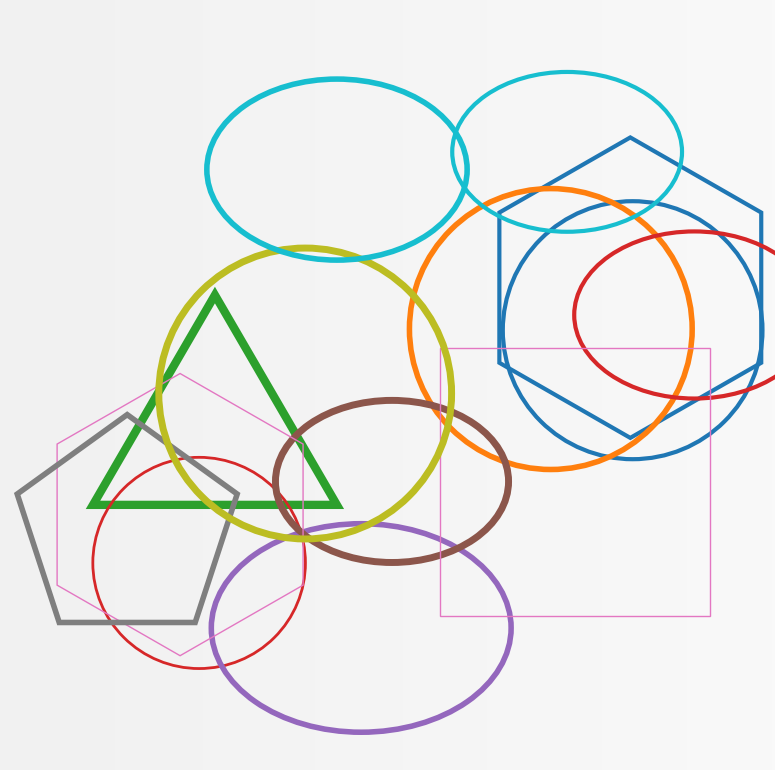[{"shape": "hexagon", "thickness": 1.5, "radius": 0.98, "center": [0.813, 0.626]}, {"shape": "circle", "thickness": 1.5, "radius": 0.84, "center": [0.816, 0.571]}, {"shape": "circle", "thickness": 2, "radius": 0.91, "center": [0.711, 0.573]}, {"shape": "triangle", "thickness": 3, "radius": 0.91, "center": [0.277, 0.435]}, {"shape": "circle", "thickness": 1, "radius": 0.69, "center": [0.257, 0.269]}, {"shape": "oval", "thickness": 1.5, "radius": 0.78, "center": [0.896, 0.591]}, {"shape": "oval", "thickness": 2, "radius": 0.97, "center": [0.466, 0.184]}, {"shape": "oval", "thickness": 2.5, "radius": 0.75, "center": [0.506, 0.375]}, {"shape": "hexagon", "thickness": 0.5, "radius": 0.92, "center": [0.232, 0.332]}, {"shape": "square", "thickness": 0.5, "radius": 0.87, "center": [0.742, 0.374]}, {"shape": "pentagon", "thickness": 2, "radius": 0.75, "center": [0.164, 0.312]}, {"shape": "circle", "thickness": 2.5, "radius": 0.94, "center": [0.394, 0.489]}, {"shape": "oval", "thickness": 2, "radius": 0.84, "center": [0.435, 0.78]}, {"shape": "oval", "thickness": 1.5, "radius": 0.74, "center": [0.732, 0.803]}]